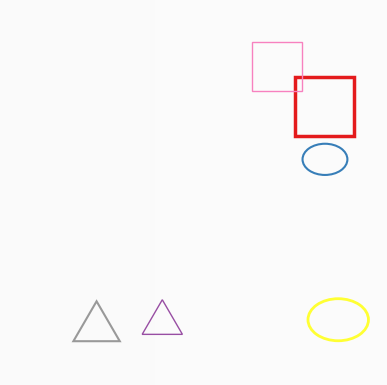[{"shape": "square", "thickness": 2.5, "radius": 0.38, "center": [0.837, 0.723]}, {"shape": "oval", "thickness": 1.5, "radius": 0.29, "center": [0.839, 0.586]}, {"shape": "triangle", "thickness": 1, "radius": 0.3, "center": [0.419, 0.162]}, {"shape": "oval", "thickness": 2, "radius": 0.39, "center": [0.873, 0.17]}, {"shape": "square", "thickness": 1, "radius": 0.32, "center": [0.715, 0.828]}, {"shape": "triangle", "thickness": 1.5, "radius": 0.35, "center": [0.249, 0.148]}]